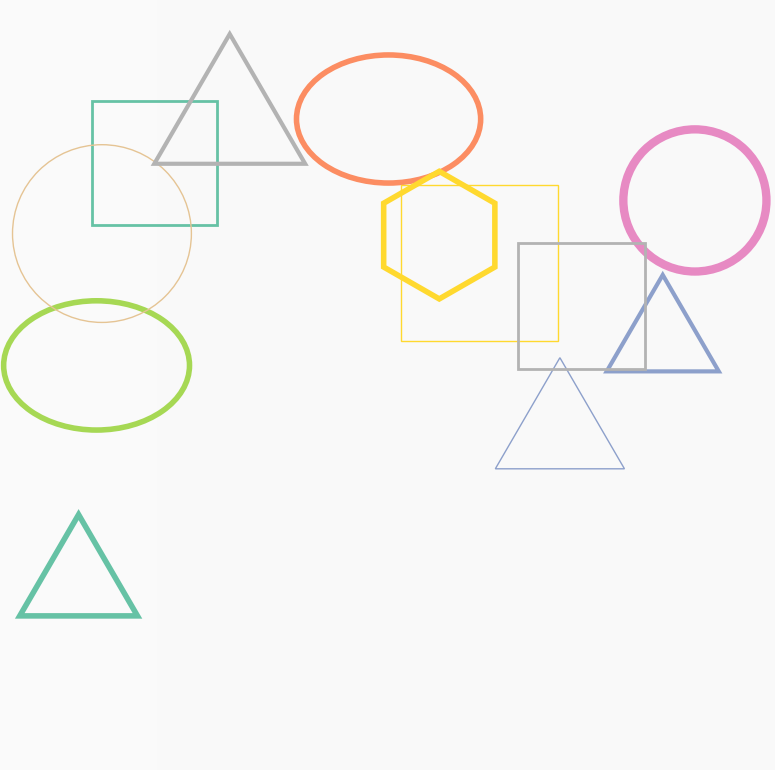[{"shape": "triangle", "thickness": 2, "radius": 0.44, "center": [0.101, 0.244]}, {"shape": "square", "thickness": 1, "radius": 0.4, "center": [0.199, 0.788]}, {"shape": "oval", "thickness": 2, "radius": 0.59, "center": [0.501, 0.845]}, {"shape": "triangle", "thickness": 0.5, "radius": 0.48, "center": [0.722, 0.439]}, {"shape": "triangle", "thickness": 1.5, "radius": 0.42, "center": [0.855, 0.559]}, {"shape": "circle", "thickness": 3, "radius": 0.46, "center": [0.897, 0.74]}, {"shape": "oval", "thickness": 2, "radius": 0.6, "center": [0.125, 0.525]}, {"shape": "hexagon", "thickness": 2, "radius": 0.41, "center": [0.567, 0.695]}, {"shape": "square", "thickness": 0.5, "radius": 0.51, "center": [0.619, 0.658]}, {"shape": "circle", "thickness": 0.5, "radius": 0.58, "center": [0.132, 0.697]}, {"shape": "square", "thickness": 1, "radius": 0.41, "center": [0.75, 0.602]}, {"shape": "triangle", "thickness": 1.5, "radius": 0.56, "center": [0.296, 0.843]}]